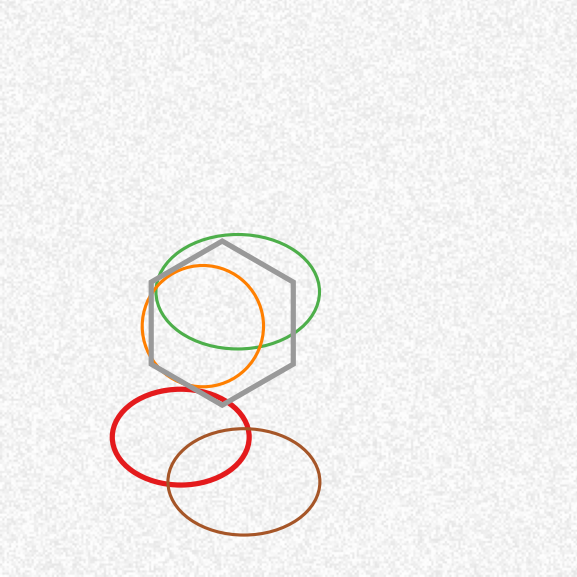[{"shape": "oval", "thickness": 2.5, "radius": 0.59, "center": [0.313, 0.242]}, {"shape": "oval", "thickness": 1.5, "radius": 0.71, "center": [0.412, 0.494]}, {"shape": "circle", "thickness": 1.5, "radius": 0.53, "center": [0.351, 0.434]}, {"shape": "oval", "thickness": 1.5, "radius": 0.66, "center": [0.422, 0.165]}, {"shape": "hexagon", "thickness": 2.5, "radius": 0.71, "center": [0.385, 0.44]}]